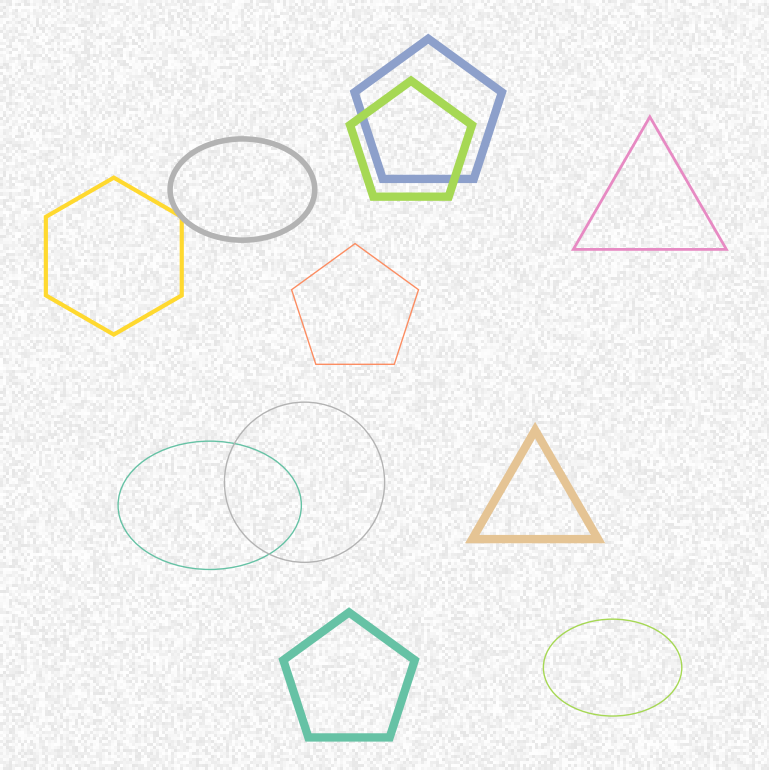[{"shape": "pentagon", "thickness": 3, "radius": 0.45, "center": [0.453, 0.115]}, {"shape": "oval", "thickness": 0.5, "radius": 0.6, "center": [0.272, 0.344]}, {"shape": "pentagon", "thickness": 0.5, "radius": 0.43, "center": [0.461, 0.597]}, {"shape": "pentagon", "thickness": 3, "radius": 0.5, "center": [0.556, 0.849]}, {"shape": "triangle", "thickness": 1, "radius": 0.57, "center": [0.844, 0.734]}, {"shape": "pentagon", "thickness": 3, "radius": 0.42, "center": [0.534, 0.812]}, {"shape": "oval", "thickness": 0.5, "radius": 0.45, "center": [0.796, 0.133]}, {"shape": "hexagon", "thickness": 1.5, "radius": 0.51, "center": [0.148, 0.667]}, {"shape": "triangle", "thickness": 3, "radius": 0.47, "center": [0.695, 0.347]}, {"shape": "circle", "thickness": 0.5, "radius": 0.52, "center": [0.395, 0.374]}, {"shape": "oval", "thickness": 2, "radius": 0.47, "center": [0.315, 0.754]}]